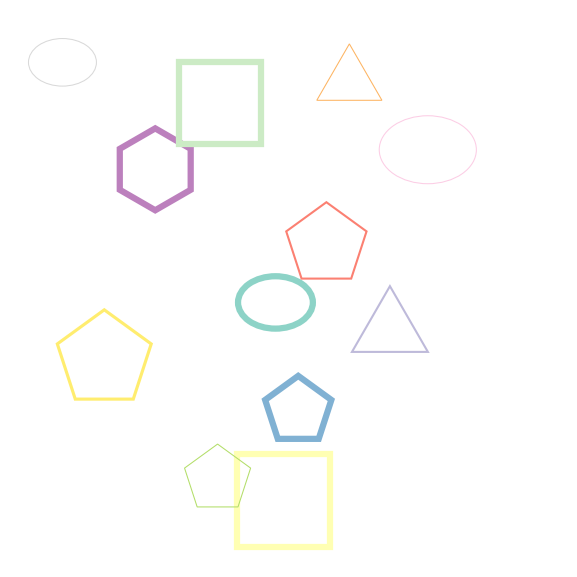[{"shape": "oval", "thickness": 3, "radius": 0.32, "center": [0.477, 0.475]}, {"shape": "square", "thickness": 3, "radius": 0.4, "center": [0.491, 0.133]}, {"shape": "triangle", "thickness": 1, "radius": 0.38, "center": [0.675, 0.428]}, {"shape": "pentagon", "thickness": 1, "radius": 0.37, "center": [0.565, 0.576]}, {"shape": "pentagon", "thickness": 3, "radius": 0.3, "center": [0.516, 0.288]}, {"shape": "triangle", "thickness": 0.5, "radius": 0.33, "center": [0.605, 0.858]}, {"shape": "pentagon", "thickness": 0.5, "radius": 0.3, "center": [0.377, 0.17]}, {"shape": "oval", "thickness": 0.5, "radius": 0.42, "center": [0.741, 0.74]}, {"shape": "oval", "thickness": 0.5, "radius": 0.29, "center": [0.108, 0.891]}, {"shape": "hexagon", "thickness": 3, "radius": 0.35, "center": [0.269, 0.706]}, {"shape": "square", "thickness": 3, "radius": 0.36, "center": [0.381, 0.82]}, {"shape": "pentagon", "thickness": 1.5, "radius": 0.43, "center": [0.181, 0.377]}]